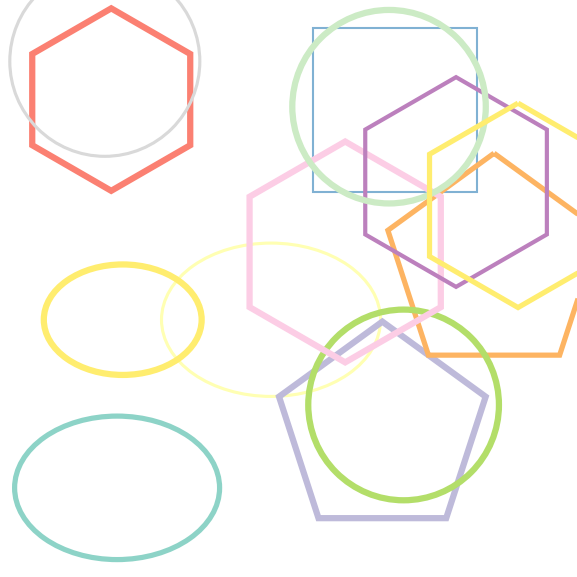[{"shape": "oval", "thickness": 2.5, "radius": 0.89, "center": [0.203, 0.154]}, {"shape": "oval", "thickness": 1.5, "radius": 0.95, "center": [0.469, 0.445]}, {"shape": "pentagon", "thickness": 3, "radius": 0.94, "center": [0.662, 0.254]}, {"shape": "hexagon", "thickness": 3, "radius": 0.79, "center": [0.193, 0.827]}, {"shape": "square", "thickness": 1, "radius": 0.71, "center": [0.684, 0.808]}, {"shape": "pentagon", "thickness": 2.5, "radius": 0.97, "center": [0.855, 0.541]}, {"shape": "circle", "thickness": 3, "radius": 0.83, "center": [0.699, 0.298]}, {"shape": "hexagon", "thickness": 3, "radius": 0.96, "center": [0.598, 0.563]}, {"shape": "circle", "thickness": 1.5, "radius": 0.82, "center": [0.181, 0.893]}, {"shape": "hexagon", "thickness": 2, "radius": 0.91, "center": [0.79, 0.684]}, {"shape": "circle", "thickness": 3, "radius": 0.84, "center": [0.674, 0.814]}, {"shape": "oval", "thickness": 3, "radius": 0.68, "center": [0.213, 0.446]}, {"shape": "hexagon", "thickness": 2.5, "radius": 0.88, "center": [0.897, 0.644]}]